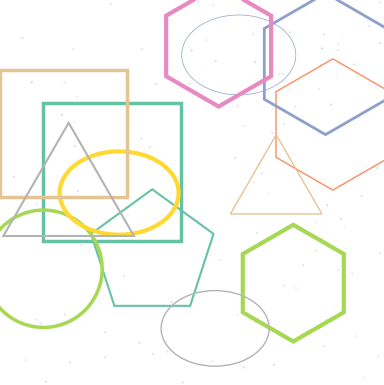[{"shape": "square", "thickness": 2.5, "radius": 0.9, "center": [0.291, 0.552]}, {"shape": "pentagon", "thickness": 1.5, "radius": 0.84, "center": [0.395, 0.341]}, {"shape": "hexagon", "thickness": 1, "radius": 0.85, "center": [0.864, 0.677]}, {"shape": "oval", "thickness": 0.5, "radius": 0.74, "center": [0.62, 0.857]}, {"shape": "hexagon", "thickness": 2, "radius": 0.92, "center": [0.846, 0.834]}, {"shape": "hexagon", "thickness": 3, "radius": 0.79, "center": [0.568, 0.881]}, {"shape": "hexagon", "thickness": 3, "radius": 0.76, "center": [0.762, 0.265]}, {"shape": "circle", "thickness": 2.5, "radius": 0.76, "center": [0.113, 0.302]}, {"shape": "oval", "thickness": 3, "radius": 0.77, "center": [0.309, 0.499]}, {"shape": "triangle", "thickness": 1, "radius": 0.69, "center": [0.717, 0.513]}, {"shape": "square", "thickness": 2.5, "radius": 0.83, "center": [0.165, 0.653]}, {"shape": "oval", "thickness": 1, "radius": 0.7, "center": [0.559, 0.147]}, {"shape": "triangle", "thickness": 1.5, "radius": 0.98, "center": [0.178, 0.485]}]